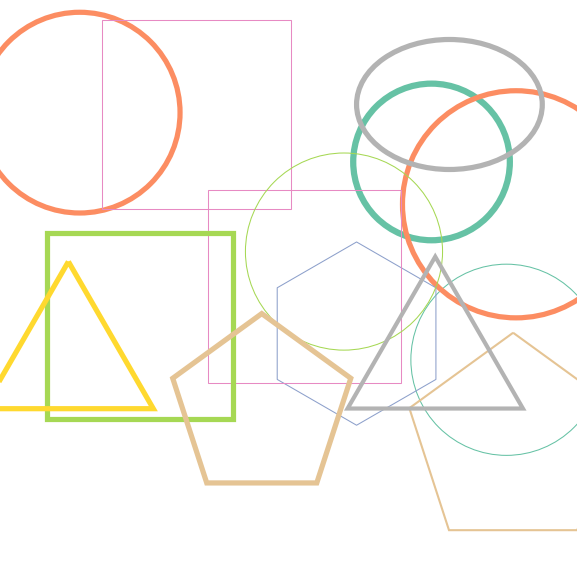[{"shape": "circle", "thickness": 3, "radius": 0.68, "center": [0.747, 0.719]}, {"shape": "circle", "thickness": 0.5, "radius": 0.83, "center": [0.877, 0.376]}, {"shape": "circle", "thickness": 2.5, "radius": 0.98, "center": [0.894, 0.645]}, {"shape": "circle", "thickness": 2.5, "radius": 0.87, "center": [0.138, 0.804]}, {"shape": "hexagon", "thickness": 0.5, "radius": 0.79, "center": [0.617, 0.421]}, {"shape": "square", "thickness": 0.5, "radius": 0.82, "center": [0.341, 0.802]}, {"shape": "square", "thickness": 0.5, "radius": 0.84, "center": [0.527, 0.503]}, {"shape": "circle", "thickness": 0.5, "radius": 0.85, "center": [0.596, 0.564]}, {"shape": "square", "thickness": 2.5, "radius": 0.8, "center": [0.243, 0.435]}, {"shape": "triangle", "thickness": 2.5, "radius": 0.85, "center": [0.118, 0.376]}, {"shape": "pentagon", "thickness": 2.5, "radius": 0.81, "center": [0.453, 0.294]}, {"shape": "pentagon", "thickness": 1, "radius": 0.94, "center": [0.889, 0.234]}, {"shape": "oval", "thickness": 2.5, "radius": 0.8, "center": [0.778, 0.818]}, {"shape": "triangle", "thickness": 2, "radius": 0.88, "center": [0.754, 0.379]}]